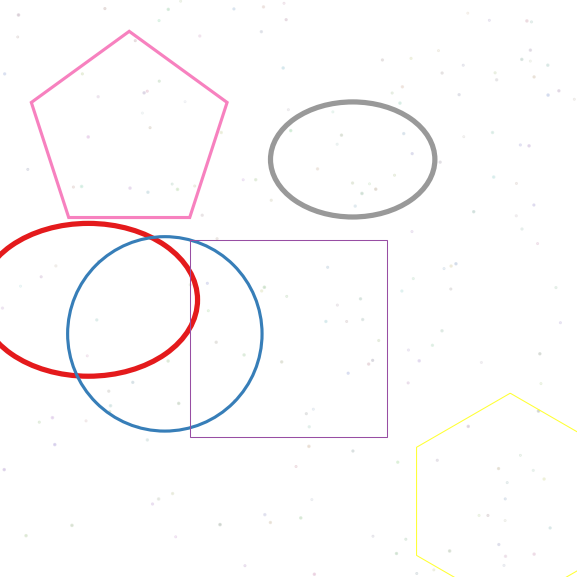[{"shape": "oval", "thickness": 2.5, "radius": 0.95, "center": [0.153, 0.48]}, {"shape": "circle", "thickness": 1.5, "radius": 0.84, "center": [0.285, 0.421]}, {"shape": "square", "thickness": 0.5, "radius": 0.85, "center": [0.499, 0.413]}, {"shape": "hexagon", "thickness": 0.5, "radius": 0.94, "center": [0.884, 0.131]}, {"shape": "pentagon", "thickness": 1.5, "radius": 0.89, "center": [0.224, 0.767]}, {"shape": "oval", "thickness": 2.5, "radius": 0.71, "center": [0.611, 0.723]}]